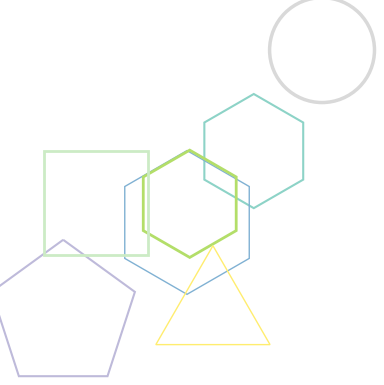[{"shape": "hexagon", "thickness": 1.5, "radius": 0.74, "center": [0.659, 0.608]}, {"shape": "pentagon", "thickness": 1.5, "radius": 0.98, "center": [0.164, 0.181]}, {"shape": "hexagon", "thickness": 1, "radius": 0.93, "center": [0.486, 0.422]}, {"shape": "hexagon", "thickness": 2, "radius": 0.7, "center": [0.493, 0.471]}, {"shape": "circle", "thickness": 2.5, "radius": 0.68, "center": [0.836, 0.87]}, {"shape": "square", "thickness": 2, "radius": 0.67, "center": [0.25, 0.472]}, {"shape": "triangle", "thickness": 1, "radius": 0.86, "center": [0.553, 0.191]}]